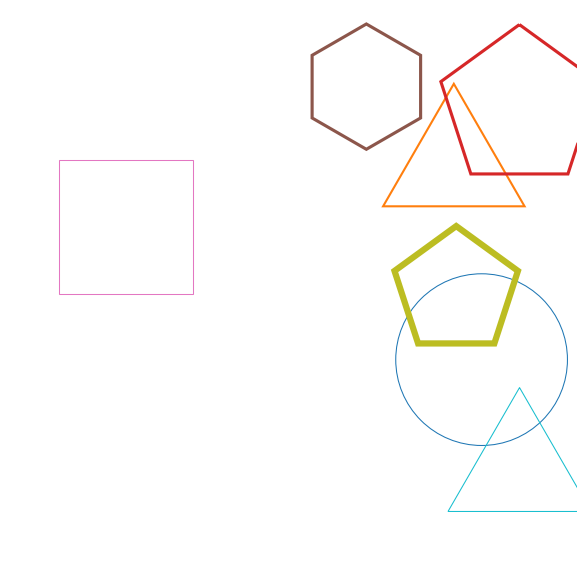[{"shape": "circle", "thickness": 0.5, "radius": 0.74, "center": [0.834, 0.376]}, {"shape": "triangle", "thickness": 1, "radius": 0.71, "center": [0.786, 0.713]}, {"shape": "pentagon", "thickness": 1.5, "radius": 0.71, "center": [0.899, 0.814]}, {"shape": "hexagon", "thickness": 1.5, "radius": 0.54, "center": [0.634, 0.849]}, {"shape": "square", "thickness": 0.5, "radius": 0.58, "center": [0.218, 0.606]}, {"shape": "pentagon", "thickness": 3, "radius": 0.56, "center": [0.79, 0.495]}, {"shape": "triangle", "thickness": 0.5, "radius": 0.72, "center": [0.9, 0.185]}]